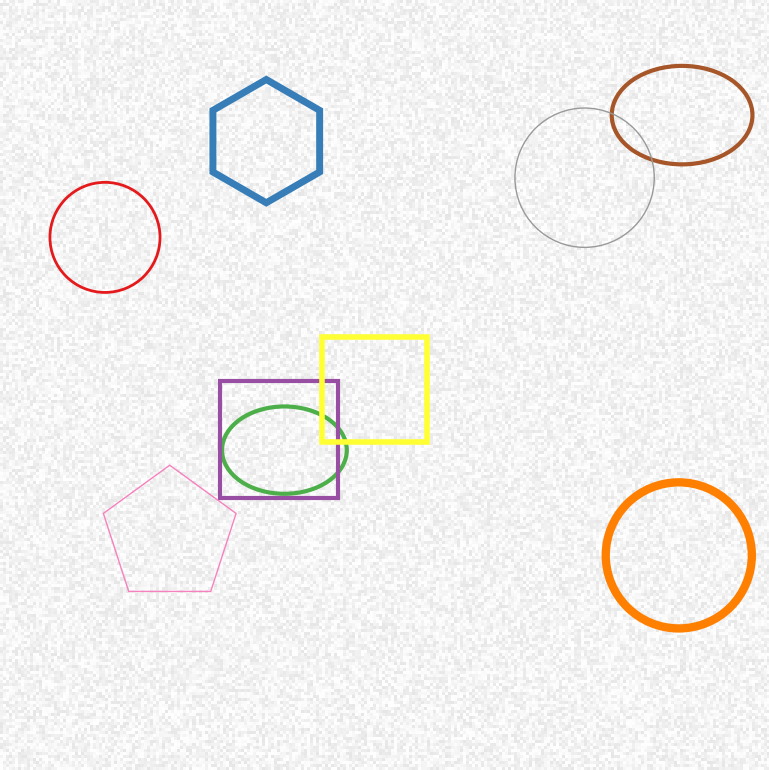[{"shape": "circle", "thickness": 1, "radius": 0.36, "center": [0.136, 0.692]}, {"shape": "hexagon", "thickness": 2.5, "radius": 0.4, "center": [0.346, 0.817]}, {"shape": "oval", "thickness": 1.5, "radius": 0.41, "center": [0.369, 0.415]}, {"shape": "square", "thickness": 1.5, "radius": 0.38, "center": [0.362, 0.43]}, {"shape": "circle", "thickness": 3, "radius": 0.47, "center": [0.882, 0.279]}, {"shape": "square", "thickness": 2, "radius": 0.34, "center": [0.487, 0.494]}, {"shape": "oval", "thickness": 1.5, "radius": 0.46, "center": [0.886, 0.85]}, {"shape": "pentagon", "thickness": 0.5, "radius": 0.45, "center": [0.22, 0.305]}, {"shape": "circle", "thickness": 0.5, "radius": 0.45, "center": [0.759, 0.769]}]